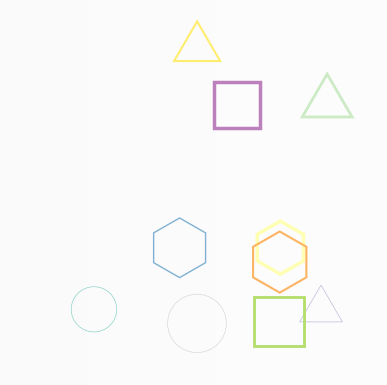[{"shape": "circle", "thickness": 0.5, "radius": 0.29, "center": [0.243, 0.197]}, {"shape": "hexagon", "thickness": 2.5, "radius": 0.34, "center": [0.723, 0.357]}, {"shape": "triangle", "thickness": 0.5, "radius": 0.32, "center": [0.828, 0.196]}, {"shape": "hexagon", "thickness": 1, "radius": 0.39, "center": [0.463, 0.356]}, {"shape": "hexagon", "thickness": 1.5, "radius": 0.4, "center": [0.722, 0.319]}, {"shape": "square", "thickness": 2, "radius": 0.32, "center": [0.721, 0.165]}, {"shape": "circle", "thickness": 0.5, "radius": 0.38, "center": [0.508, 0.16]}, {"shape": "square", "thickness": 2.5, "radius": 0.3, "center": [0.611, 0.727]}, {"shape": "triangle", "thickness": 2, "radius": 0.37, "center": [0.844, 0.733]}, {"shape": "triangle", "thickness": 1.5, "radius": 0.34, "center": [0.509, 0.876]}]